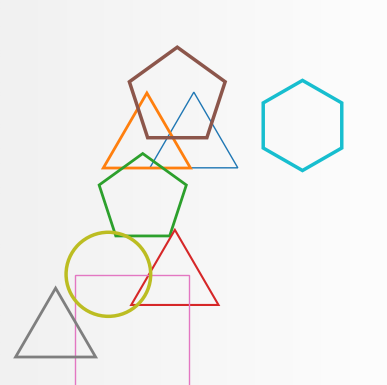[{"shape": "triangle", "thickness": 1, "radius": 0.66, "center": [0.5, 0.63]}, {"shape": "triangle", "thickness": 2, "radius": 0.65, "center": [0.379, 0.629]}, {"shape": "pentagon", "thickness": 2, "radius": 0.59, "center": [0.368, 0.483]}, {"shape": "triangle", "thickness": 1.5, "radius": 0.65, "center": [0.451, 0.273]}, {"shape": "pentagon", "thickness": 2.5, "radius": 0.65, "center": [0.457, 0.747]}, {"shape": "square", "thickness": 1, "radius": 0.73, "center": [0.341, 0.139]}, {"shape": "triangle", "thickness": 2, "radius": 0.6, "center": [0.144, 0.132]}, {"shape": "circle", "thickness": 2.5, "radius": 0.55, "center": [0.28, 0.288]}, {"shape": "hexagon", "thickness": 2.5, "radius": 0.59, "center": [0.781, 0.674]}]